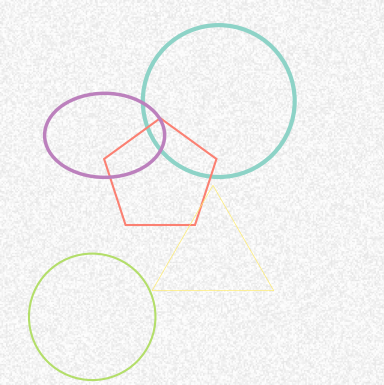[{"shape": "circle", "thickness": 3, "radius": 0.99, "center": [0.568, 0.737]}, {"shape": "pentagon", "thickness": 1.5, "radius": 0.77, "center": [0.416, 0.54]}, {"shape": "circle", "thickness": 1.5, "radius": 0.82, "center": [0.239, 0.177]}, {"shape": "oval", "thickness": 2.5, "radius": 0.78, "center": [0.272, 0.648]}, {"shape": "triangle", "thickness": 0.5, "radius": 0.91, "center": [0.553, 0.336]}]